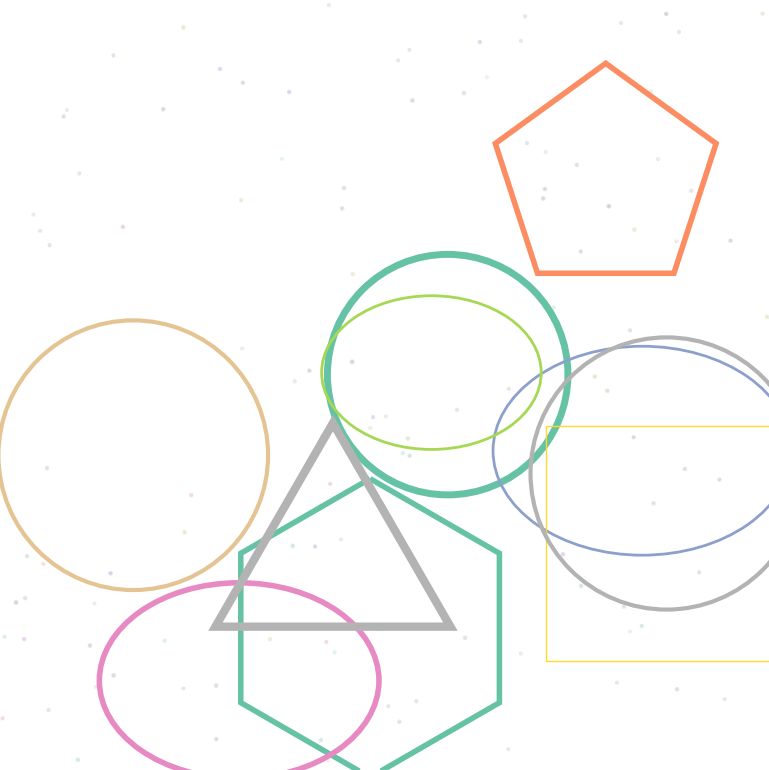[{"shape": "hexagon", "thickness": 2, "radius": 0.97, "center": [0.481, 0.184]}, {"shape": "circle", "thickness": 2.5, "radius": 0.78, "center": [0.581, 0.513]}, {"shape": "pentagon", "thickness": 2, "radius": 0.75, "center": [0.787, 0.767]}, {"shape": "oval", "thickness": 1, "radius": 0.97, "center": [0.834, 0.415]}, {"shape": "oval", "thickness": 2, "radius": 0.91, "center": [0.311, 0.116]}, {"shape": "oval", "thickness": 1, "radius": 0.71, "center": [0.56, 0.516]}, {"shape": "square", "thickness": 0.5, "radius": 0.76, "center": [0.861, 0.294]}, {"shape": "circle", "thickness": 1.5, "radius": 0.88, "center": [0.173, 0.409]}, {"shape": "triangle", "thickness": 3, "radius": 0.88, "center": [0.432, 0.274]}, {"shape": "circle", "thickness": 1.5, "radius": 0.88, "center": [0.866, 0.385]}]